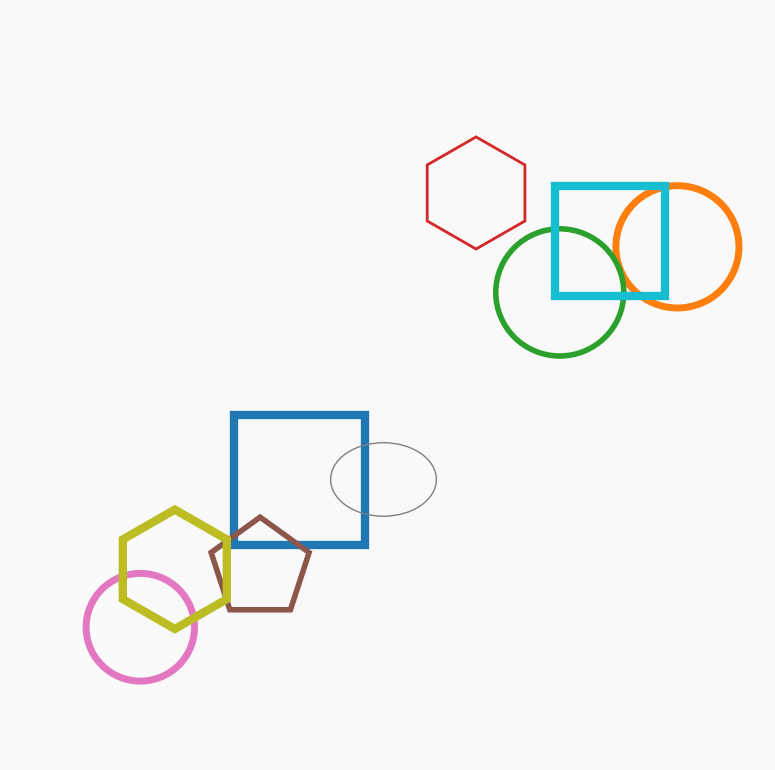[{"shape": "square", "thickness": 3, "radius": 0.42, "center": [0.386, 0.377]}, {"shape": "circle", "thickness": 2.5, "radius": 0.4, "center": [0.874, 0.679]}, {"shape": "circle", "thickness": 2, "radius": 0.41, "center": [0.722, 0.62]}, {"shape": "hexagon", "thickness": 1, "radius": 0.36, "center": [0.614, 0.749]}, {"shape": "pentagon", "thickness": 2, "radius": 0.33, "center": [0.336, 0.262]}, {"shape": "circle", "thickness": 2.5, "radius": 0.35, "center": [0.181, 0.185]}, {"shape": "oval", "thickness": 0.5, "radius": 0.34, "center": [0.495, 0.377]}, {"shape": "hexagon", "thickness": 3, "radius": 0.39, "center": [0.226, 0.261]}, {"shape": "square", "thickness": 3, "radius": 0.36, "center": [0.787, 0.687]}]